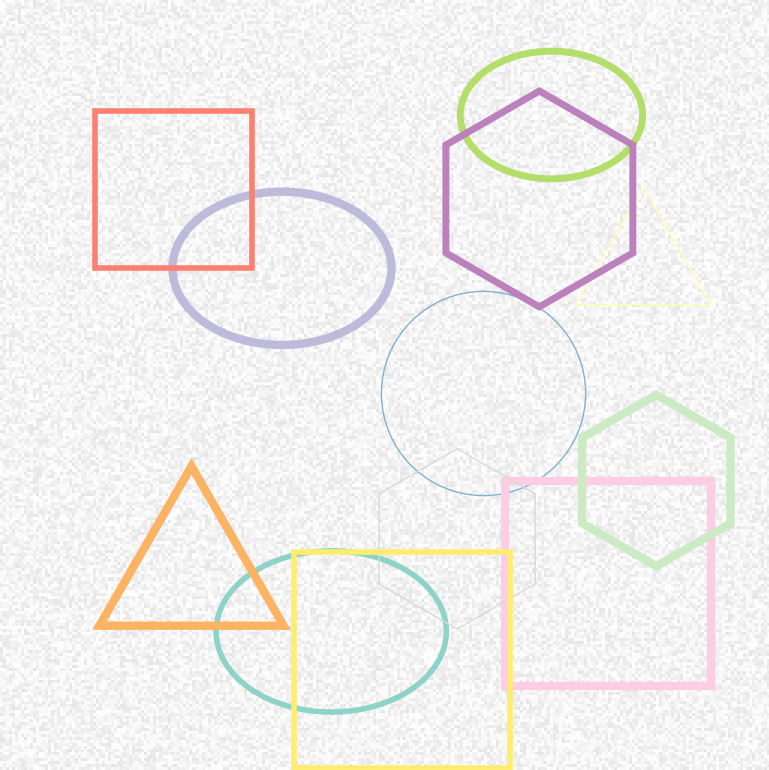[{"shape": "oval", "thickness": 2, "radius": 0.75, "center": [0.43, 0.18]}, {"shape": "triangle", "thickness": 0.5, "radius": 0.51, "center": [0.835, 0.655]}, {"shape": "oval", "thickness": 3, "radius": 0.71, "center": [0.366, 0.652]}, {"shape": "square", "thickness": 2, "radius": 0.51, "center": [0.225, 0.753]}, {"shape": "circle", "thickness": 0.5, "radius": 0.66, "center": [0.628, 0.489]}, {"shape": "triangle", "thickness": 3, "radius": 0.69, "center": [0.249, 0.256]}, {"shape": "oval", "thickness": 2.5, "radius": 0.59, "center": [0.716, 0.851]}, {"shape": "square", "thickness": 3, "radius": 0.67, "center": [0.79, 0.242]}, {"shape": "hexagon", "thickness": 0.5, "radius": 0.59, "center": [0.594, 0.3]}, {"shape": "hexagon", "thickness": 2.5, "radius": 0.7, "center": [0.7, 0.742]}, {"shape": "hexagon", "thickness": 3, "radius": 0.56, "center": [0.852, 0.376]}, {"shape": "square", "thickness": 2, "radius": 0.7, "center": [0.522, 0.143]}]